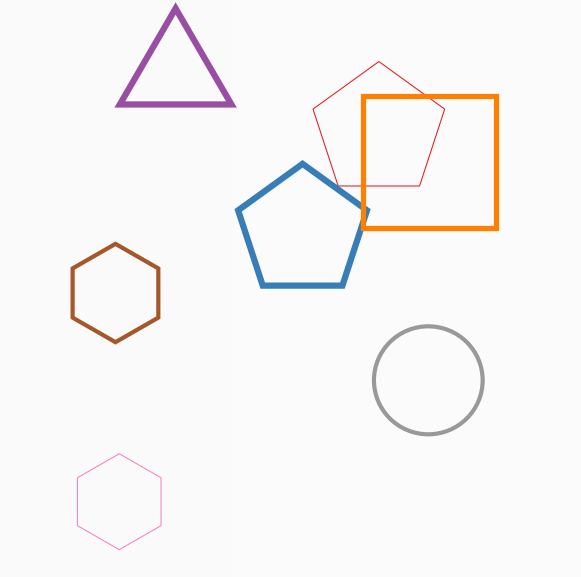[{"shape": "pentagon", "thickness": 0.5, "radius": 0.6, "center": [0.652, 0.773]}, {"shape": "pentagon", "thickness": 3, "radius": 0.58, "center": [0.521, 0.599]}, {"shape": "triangle", "thickness": 3, "radius": 0.55, "center": [0.302, 0.874]}, {"shape": "square", "thickness": 2.5, "radius": 0.57, "center": [0.739, 0.719]}, {"shape": "hexagon", "thickness": 2, "radius": 0.43, "center": [0.199, 0.492]}, {"shape": "hexagon", "thickness": 0.5, "radius": 0.42, "center": [0.205, 0.13]}, {"shape": "circle", "thickness": 2, "radius": 0.47, "center": [0.737, 0.341]}]